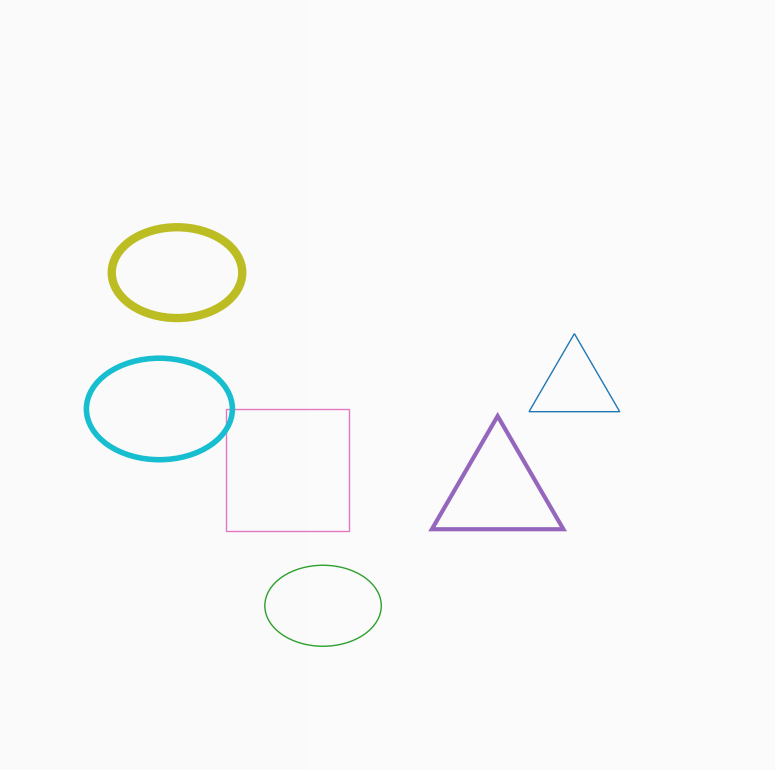[{"shape": "triangle", "thickness": 0.5, "radius": 0.34, "center": [0.741, 0.499]}, {"shape": "oval", "thickness": 0.5, "radius": 0.38, "center": [0.417, 0.213]}, {"shape": "triangle", "thickness": 1.5, "radius": 0.49, "center": [0.642, 0.362]}, {"shape": "square", "thickness": 0.5, "radius": 0.4, "center": [0.371, 0.39]}, {"shape": "oval", "thickness": 3, "radius": 0.42, "center": [0.228, 0.646]}, {"shape": "oval", "thickness": 2, "radius": 0.47, "center": [0.206, 0.469]}]